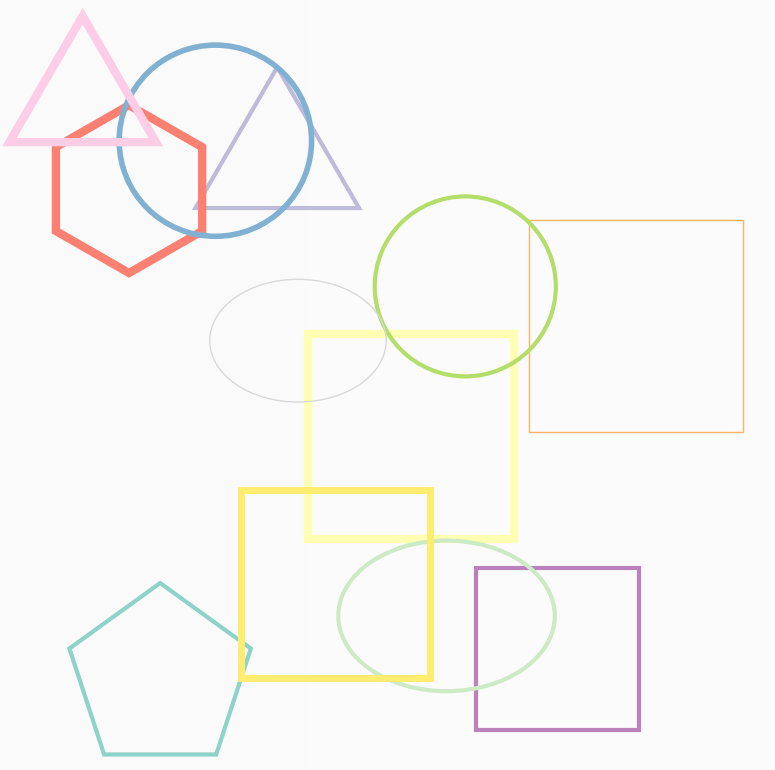[{"shape": "pentagon", "thickness": 1.5, "radius": 0.62, "center": [0.207, 0.12]}, {"shape": "square", "thickness": 3, "radius": 0.67, "center": [0.53, 0.433]}, {"shape": "triangle", "thickness": 1.5, "radius": 0.61, "center": [0.358, 0.791]}, {"shape": "hexagon", "thickness": 3, "radius": 0.54, "center": [0.166, 0.754]}, {"shape": "circle", "thickness": 2, "radius": 0.62, "center": [0.278, 0.817]}, {"shape": "square", "thickness": 0.5, "radius": 0.69, "center": [0.82, 0.577]}, {"shape": "circle", "thickness": 1.5, "radius": 0.58, "center": [0.6, 0.628]}, {"shape": "triangle", "thickness": 3, "radius": 0.55, "center": [0.107, 0.87]}, {"shape": "oval", "thickness": 0.5, "radius": 0.57, "center": [0.384, 0.558]}, {"shape": "square", "thickness": 1.5, "radius": 0.52, "center": [0.72, 0.157]}, {"shape": "oval", "thickness": 1.5, "radius": 0.7, "center": [0.576, 0.2]}, {"shape": "square", "thickness": 2.5, "radius": 0.61, "center": [0.433, 0.241]}]